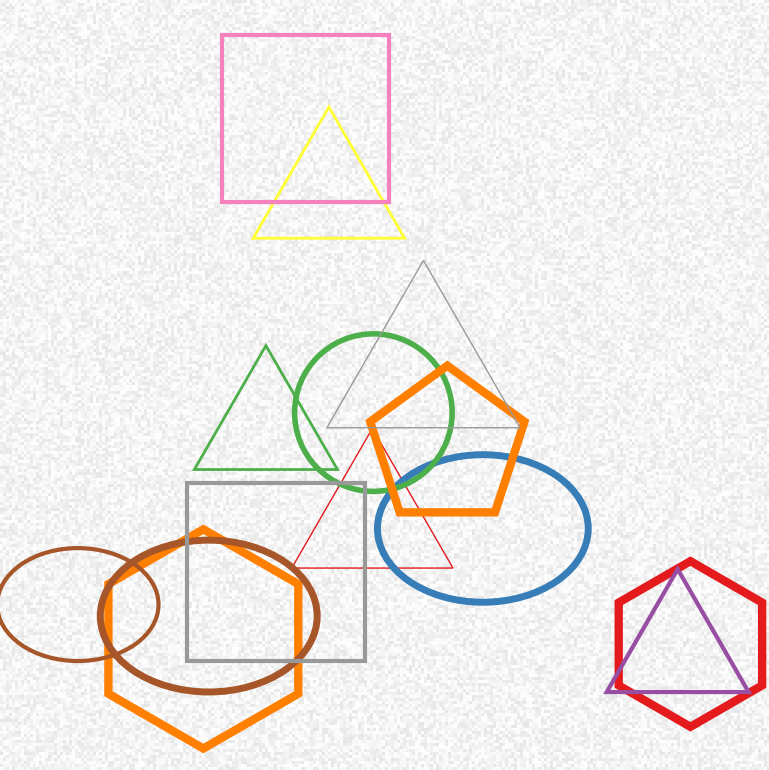[{"shape": "hexagon", "thickness": 3, "radius": 0.54, "center": [0.897, 0.164]}, {"shape": "triangle", "thickness": 0.5, "radius": 0.6, "center": [0.484, 0.323]}, {"shape": "oval", "thickness": 2.5, "radius": 0.68, "center": [0.627, 0.314]}, {"shape": "circle", "thickness": 2, "radius": 0.51, "center": [0.485, 0.464]}, {"shape": "triangle", "thickness": 1, "radius": 0.54, "center": [0.345, 0.444]}, {"shape": "triangle", "thickness": 1.5, "radius": 0.53, "center": [0.88, 0.154]}, {"shape": "hexagon", "thickness": 3, "radius": 0.71, "center": [0.264, 0.17]}, {"shape": "pentagon", "thickness": 3, "radius": 0.53, "center": [0.581, 0.42]}, {"shape": "triangle", "thickness": 1, "radius": 0.57, "center": [0.427, 0.747]}, {"shape": "oval", "thickness": 2.5, "radius": 0.7, "center": [0.271, 0.2]}, {"shape": "oval", "thickness": 1.5, "radius": 0.52, "center": [0.101, 0.215]}, {"shape": "square", "thickness": 1.5, "radius": 0.54, "center": [0.396, 0.846]}, {"shape": "triangle", "thickness": 0.5, "radius": 0.72, "center": [0.55, 0.517]}, {"shape": "square", "thickness": 1.5, "radius": 0.58, "center": [0.359, 0.258]}]